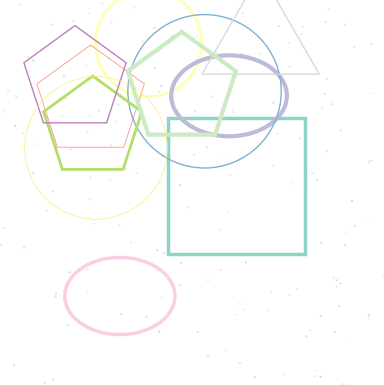[{"shape": "square", "thickness": 2.5, "radius": 0.89, "center": [0.614, 0.517]}, {"shape": "circle", "thickness": 2, "radius": 0.69, "center": [0.386, 0.887]}, {"shape": "oval", "thickness": 3, "radius": 0.75, "center": [0.595, 0.751]}, {"shape": "pentagon", "thickness": 0.5, "radius": 0.73, "center": [0.235, 0.736]}, {"shape": "circle", "thickness": 1, "radius": 1.0, "center": [0.531, 0.763]}, {"shape": "pentagon", "thickness": 2, "radius": 0.67, "center": [0.241, 0.669]}, {"shape": "oval", "thickness": 2.5, "radius": 0.72, "center": [0.311, 0.231]}, {"shape": "triangle", "thickness": 1, "radius": 0.88, "center": [0.677, 0.895]}, {"shape": "pentagon", "thickness": 1, "radius": 0.7, "center": [0.195, 0.794]}, {"shape": "pentagon", "thickness": 3, "radius": 0.74, "center": [0.472, 0.77]}, {"shape": "circle", "thickness": 0.5, "radius": 0.93, "center": [0.249, 0.616]}]